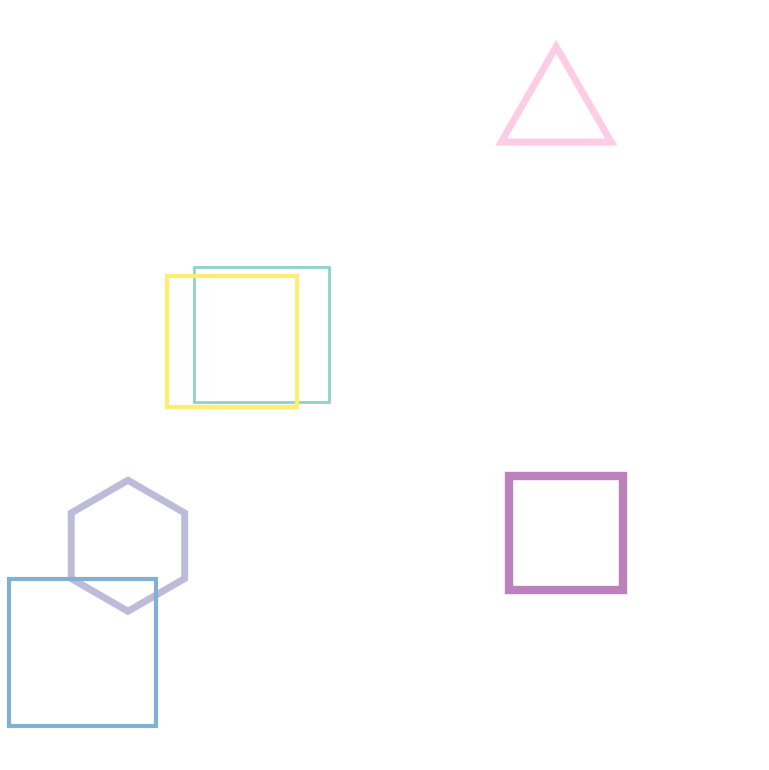[{"shape": "square", "thickness": 1, "radius": 0.44, "center": [0.339, 0.566]}, {"shape": "hexagon", "thickness": 2.5, "radius": 0.43, "center": [0.166, 0.291]}, {"shape": "square", "thickness": 1.5, "radius": 0.48, "center": [0.107, 0.153]}, {"shape": "triangle", "thickness": 2.5, "radius": 0.41, "center": [0.722, 0.857]}, {"shape": "square", "thickness": 3, "radius": 0.37, "center": [0.735, 0.307]}, {"shape": "square", "thickness": 1.5, "radius": 0.42, "center": [0.302, 0.556]}]